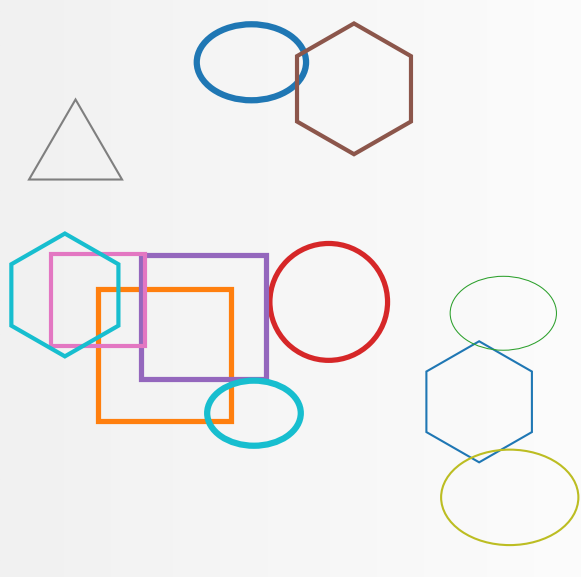[{"shape": "hexagon", "thickness": 1, "radius": 0.52, "center": [0.824, 0.303]}, {"shape": "oval", "thickness": 3, "radius": 0.47, "center": [0.433, 0.891]}, {"shape": "square", "thickness": 2.5, "radius": 0.57, "center": [0.283, 0.385]}, {"shape": "oval", "thickness": 0.5, "radius": 0.46, "center": [0.866, 0.457]}, {"shape": "circle", "thickness": 2.5, "radius": 0.51, "center": [0.566, 0.476]}, {"shape": "square", "thickness": 2.5, "radius": 0.54, "center": [0.35, 0.451]}, {"shape": "hexagon", "thickness": 2, "radius": 0.57, "center": [0.609, 0.845]}, {"shape": "square", "thickness": 2, "radius": 0.4, "center": [0.168, 0.48]}, {"shape": "triangle", "thickness": 1, "radius": 0.46, "center": [0.13, 0.734]}, {"shape": "oval", "thickness": 1, "radius": 0.59, "center": [0.877, 0.138]}, {"shape": "oval", "thickness": 3, "radius": 0.4, "center": [0.437, 0.284]}, {"shape": "hexagon", "thickness": 2, "radius": 0.53, "center": [0.112, 0.488]}]